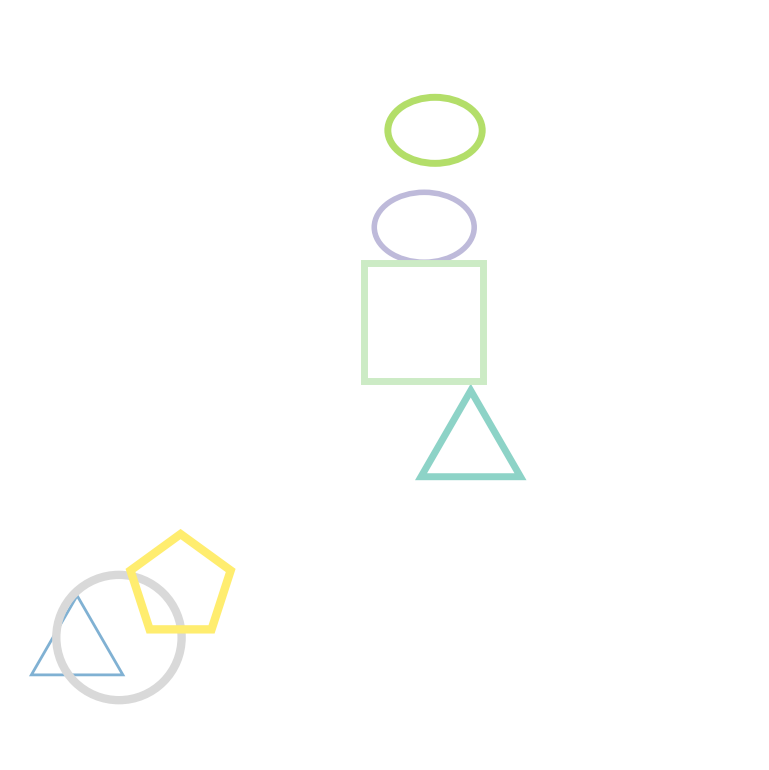[{"shape": "triangle", "thickness": 2.5, "radius": 0.37, "center": [0.611, 0.418]}, {"shape": "oval", "thickness": 2, "radius": 0.32, "center": [0.551, 0.705]}, {"shape": "triangle", "thickness": 1, "radius": 0.34, "center": [0.1, 0.158]}, {"shape": "oval", "thickness": 2.5, "radius": 0.31, "center": [0.565, 0.831]}, {"shape": "circle", "thickness": 3, "radius": 0.41, "center": [0.154, 0.172]}, {"shape": "square", "thickness": 2.5, "radius": 0.39, "center": [0.55, 0.582]}, {"shape": "pentagon", "thickness": 3, "radius": 0.34, "center": [0.235, 0.238]}]